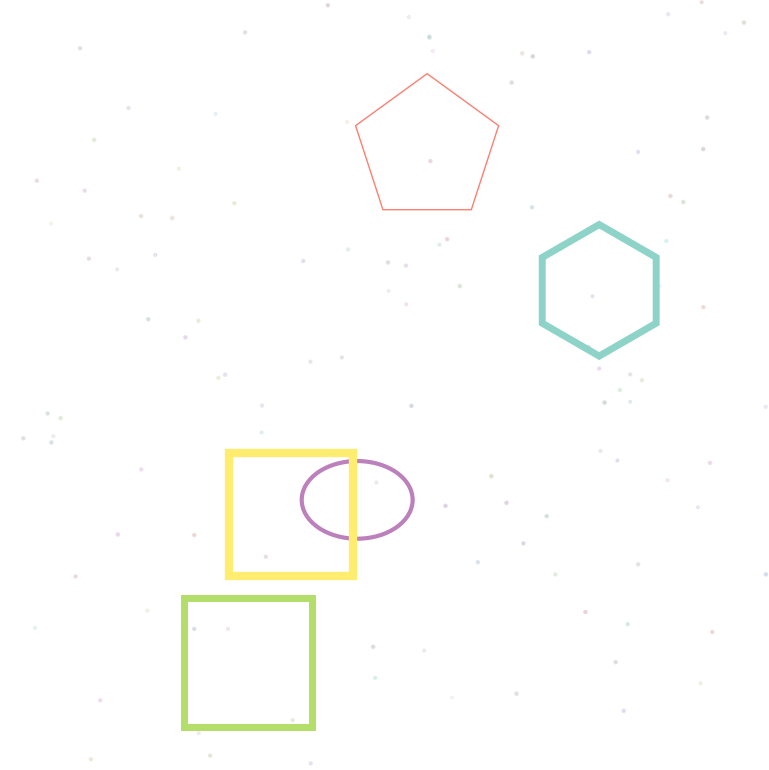[{"shape": "hexagon", "thickness": 2.5, "radius": 0.43, "center": [0.778, 0.623]}, {"shape": "pentagon", "thickness": 0.5, "radius": 0.49, "center": [0.555, 0.807]}, {"shape": "square", "thickness": 2.5, "radius": 0.42, "center": [0.322, 0.139]}, {"shape": "oval", "thickness": 1.5, "radius": 0.36, "center": [0.464, 0.351]}, {"shape": "square", "thickness": 3, "radius": 0.4, "center": [0.378, 0.332]}]